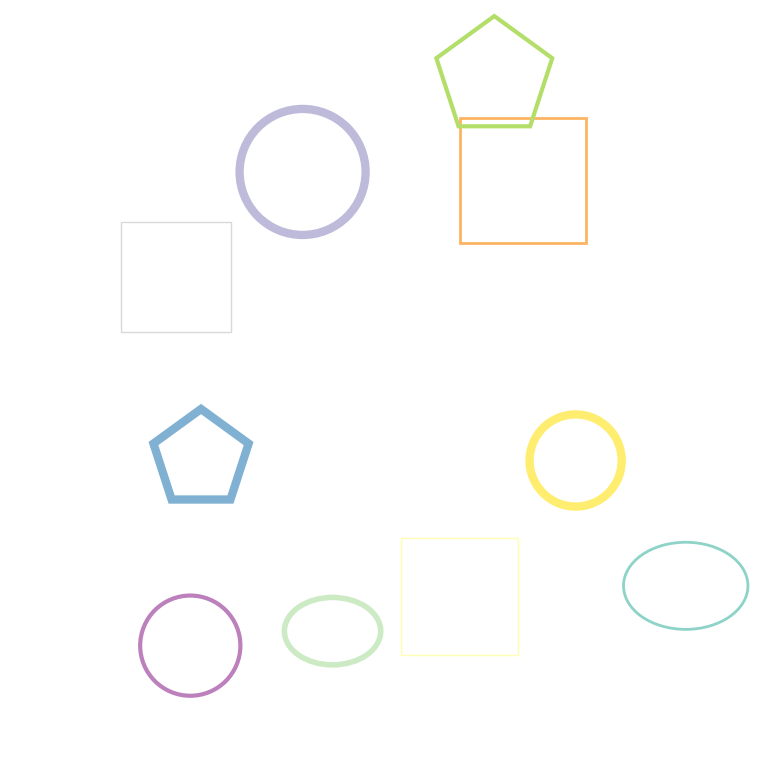[{"shape": "oval", "thickness": 1, "radius": 0.4, "center": [0.891, 0.239]}, {"shape": "square", "thickness": 0.5, "radius": 0.38, "center": [0.597, 0.226]}, {"shape": "circle", "thickness": 3, "radius": 0.41, "center": [0.393, 0.777]}, {"shape": "pentagon", "thickness": 3, "radius": 0.32, "center": [0.261, 0.404]}, {"shape": "square", "thickness": 1, "radius": 0.41, "center": [0.679, 0.766]}, {"shape": "pentagon", "thickness": 1.5, "radius": 0.4, "center": [0.642, 0.9]}, {"shape": "square", "thickness": 0.5, "radius": 0.36, "center": [0.228, 0.641]}, {"shape": "circle", "thickness": 1.5, "radius": 0.33, "center": [0.247, 0.161]}, {"shape": "oval", "thickness": 2, "radius": 0.31, "center": [0.432, 0.18]}, {"shape": "circle", "thickness": 3, "radius": 0.3, "center": [0.748, 0.402]}]